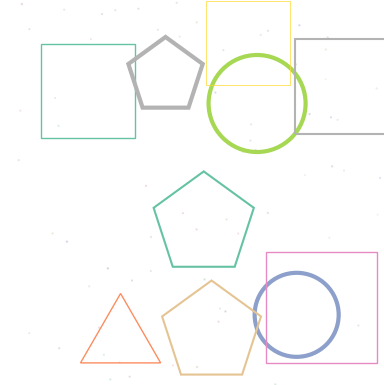[{"shape": "pentagon", "thickness": 1.5, "radius": 0.68, "center": [0.529, 0.418]}, {"shape": "square", "thickness": 1, "radius": 0.61, "center": [0.229, 0.765]}, {"shape": "triangle", "thickness": 1, "radius": 0.6, "center": [0.313, 0.118]}, {"shape": "circle", "thickness": 3, "radius": 0.55, "center": [0.771, 0.182]}, {"shape": "square", "thickness": 1, "radius": 0.72, "center": [0.835, 0.201]}, {"shape": "circle", "thickness": 3, "radius": 0.63, "center": [0.668, 0.731]}, {"shape": "square", "thickness": 0.5, "radius": 0.55, "center": [0.645, 0.889]}, {"shape": "pentagon", "thickness": 1.5, "radius": 0.68, "center": [0.549, 0.136]}, {"shape": "pentagon", "thickness": 3, "radius": 0.51, "center": [0.43, 0.802]}, {"shape": "square", "thickness": 1.5, "radius": 0.62, "center": [0.891, 0.776]}]